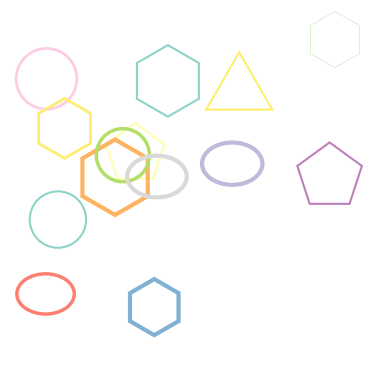[{"shape": "circle", "thickness": 1.5, "radius": 0.37, "center": [0.15, 0.43]}, {"shape": "hexagon", "thickness": 1.5, "radius": 0.46, "center": [0.436, 0.79]}, {"shape": "pentagon", "thickness": 1.5, "radius": 0.4, "center": [0.351, 0.601]}, {"shape": "oval", "thickness": 3, "radius": 0.39, "center": [0.603, 0.575]}, {"shape": "oval", "thickness": 2.5, "radius": 0.37, "center": [0.118, 0.237]}, {"shape": "hexagon", "thickness": 3, "radius": 0.36, "center": [0.401, 0.202]}, {"shape": "hexagon", "thickness": 3, "radius": 0.49, "center": [0.299, 0.54]}, {"shape": "circle", "thickness": 2.5, "radius": 0.34, "center": [0.319, 0.597]}, {"shape": "circle", "thickness": 2, "radius": 0.39, "center": [0.121, 0.795]}, {"shape": "oval", "thickness": 3, "radius": 0.39, "center": [0.408, 0.541]}, {"shape": "pentagon", "thickness": 1.5, "radius": 0.44, "center": [0.856, 0.542]}, {"shape": "hexagon", "thickness": 0.5, "radius": 0.37, "center": [0.87, 0.897]}, {"shape": "triangle", "thickness": 1.5, "radius": 0.5, "center": [0.621, 0.765]}, {"shape": "hexagon", "thickness": 2, "radius": 0.39, "center": [0.168, 0.666]}]